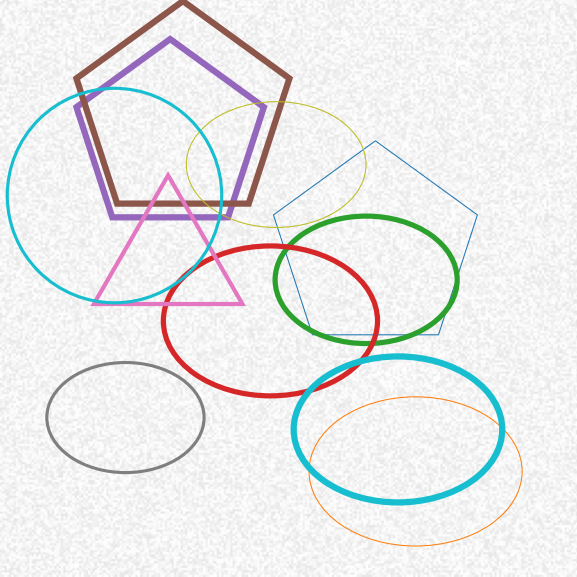[{"shape": "pentagon", "thickness": 0.5, "radius": 0.93, "center": [0.65, 0.57]}, {"shape": "oval", "thickness": 0.5, "radius": 0.92, "center": [0.72, 0.183]}, {"shape": "oval", "thickness": 2.5, "radius": 0.79, "center": [0.634, 0.515]}, {"shape": "oval", "thickness": 2.5, "radius": 0.93, "center": [0.468, 0.443]}, {"shape": "pentagon", "thickness": 3, "radius": 0.85, "center": [0.295, 0.761]}, {"shape": "pentagon", "thickness": 3, "radius": 0.97, "center": [0.317, 0.803]}, {"shape": "triangle", "thickness": 2, "radius": 0.74, "center": [0.291, 0.547]}, {"shape": "oval", "thickness": 1.5, "radius": 0.68, "center": [0.217, 0.276]}, {"shape": "oval", "thickness": 0.5, "radius": 0.78, "center": [0.478, 0.714]}, {"shape": "circle", "thickness": 1.5, "radius": 0.93, "center": [0.198, 0.661]}, {"shape": "oval", "thickness": 3, "radius": 0.9, "center": [0.689, 0.256]}]